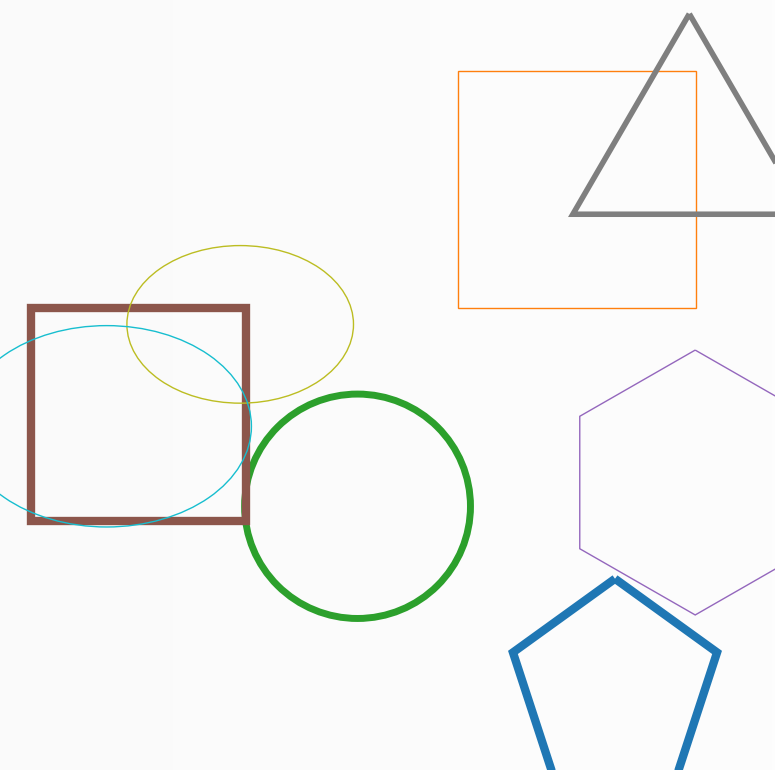[{"shape": "pentagon", "thickness": 3, "radius": 0.69, "center": [0.794, 0.11]}, {"shape": "square", "thickness": 0.5, "radius": 0.77, "center": [0.744, 0.754]}, {"shape": "circle", "thickness": 2.5, "radius": 0.73, "center": [0.461, 0.342]}, {"shape": "hexagon", "thickness": 0.5, "radius": 0.86, "center": [0.897, 0.373]}, {"shape": "square", "thickness": 3, "radius": 0.69, "center": [0.179, 0.462]}, {"shape": "triangle", "thickness": 2, "radius": 0.87, "center": [0.889, 0.809]}, {"shape": "oval", "thickness": 0.5, "radius": 0.73, "center": [0.31, 0.579]}, {"shape": "oval", "thickness": 0.5, "radius": 0.93, "center": [0.138, 0.446]}]